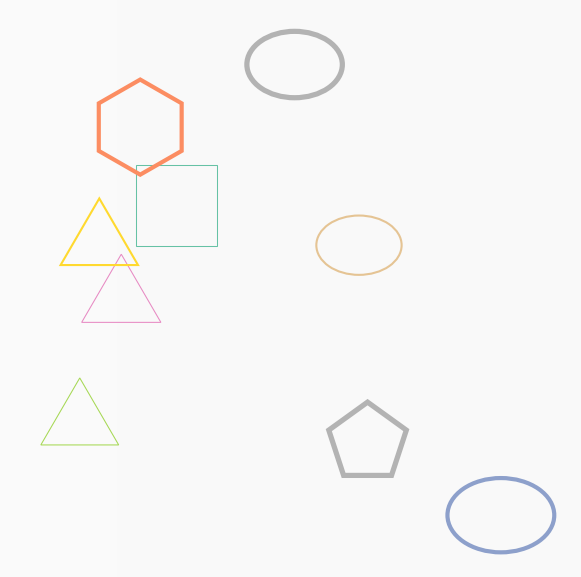[{"shape": "square", "thickness": 0.5, "radius": 0.35, "center": [0.303, 0.643]}, {"shape": "hexagon", "thickness": 2, "radius": 0.41, "center": [0.241, 0.779]}, {"shape": "oval", "thickness": 2, "radius": 0.46, "center": [0.862, 0.107]}, {"shape": "triangle", "thickness": 0.5, "radius": 0.39, "center": [0.209, 0.48]}, {"shape": "triangle", "thickness": 0.5, "radius": 0.39, "center": [0.137, 0.267]}, {"shape": "triangle", "thickness": 1, "radius": 0.38, "center": [0.171, 0.579]}, {"shape": "oval", "thickness": 1, "radius": 0.37, "center": [0.618, 0.575]}, {"shape": "oval", "thickness": 2.5, "radius": 0.41, "center": [0.507, 0.887]}, {"shape": "pentagon", "thickness": 2.5, "radius": 0.35, "center": [0.632, 0.233]}]